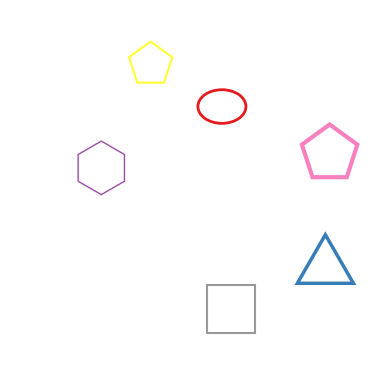[{"shape": "oval", "thickness": 2, "radius": 0.31, "center": [0.576, 0.723]}, {"shape": "triangle", "thickness": 2.5, "radius": 0.42, "center": [0.845, 0.306]}, {"shape": "hexagon", "thickness": 1, "radius": 0.35, "center": [0.263, 0.564]}, {"shape": "pentagon", "thickness": 1.5, "radius": 0.29, "center": [0.391, 0.833]}, {"shape": "pentagon", "thickness": 3, "radius": 0.38, "center": [0.856, 0.601]}, {"shape": "square", "thickness": 1.5, "radius": 0.31, "center": [0.6, 0.198]}]